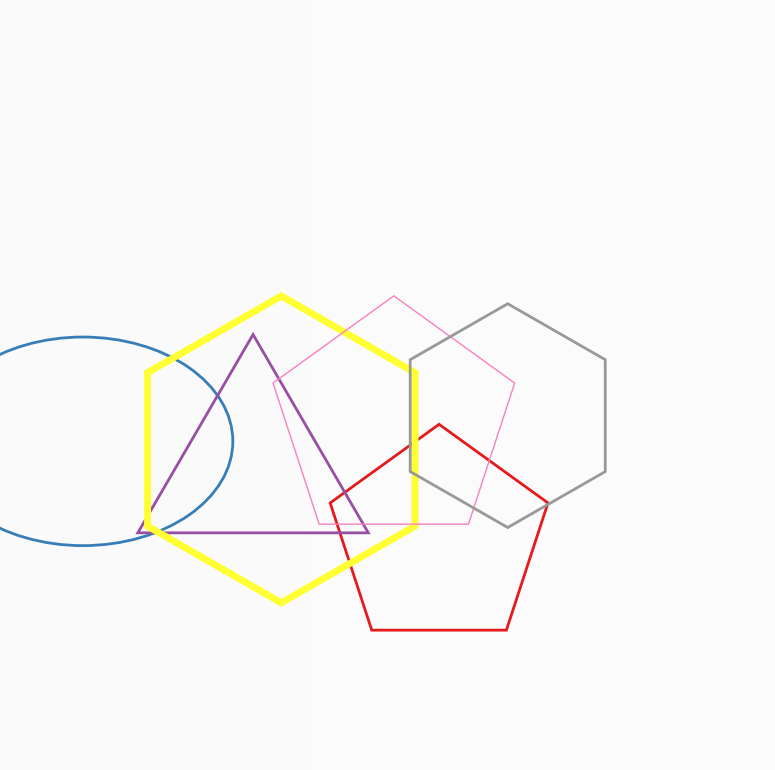[{"shape": "pentagon", "thickness": 1, "radius": 0.74, "center": [0.567, 0.301]}, {"shape": "oval", "thickness": 1, "radius": 0.97, "center": [0.107, 0.427]}, {"shape": "triangle", "thickness": 1, "radius": 0.86, "center": [0.327, 0.394]}, {"shape": "hexagon", "thickness": 2.5, "radius": 1.0, "center": [0.363, 0.416]}, {"shape": "pentagon", "thickness": 0.5, "radius": 0.82, "center": [0.508, 0.452]}, {"shape": "hexagon", "thickness": 1, "radius": 0.73, "center": [0.655, 0.46]}]